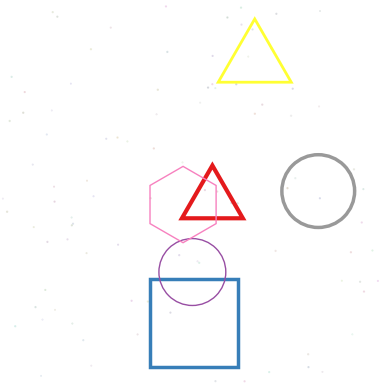[{"shape": "triangle", "thickness": 3, "radius": 0.46, "center": [0.552, 0.479]}, {"shape": "square", "thickness": 2.5, "radius": 0.57, "center": [0.505, 0.161]}, {"shape": "circle", "thickness": 1, "radius": 0.43, "center": [0.5, 0.293]}, {"shape": "triangle", "thickness": 2, "radius": 0.55, "center": [0.662, 0.841]}, {"shape": "hexagon", "thickness": 1, "radius": 0.5, "center": [0.475, 0.469]}, {"shape": "circle", "thickness": 2.5, "radius": 0.47, "center": [0.827, 0.504]}]